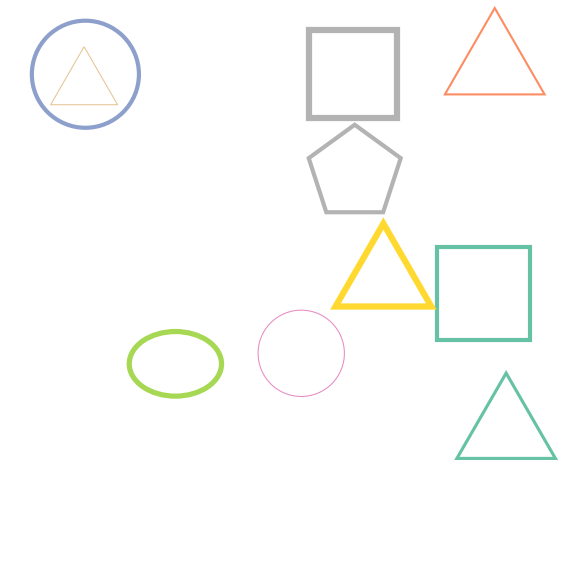[{"shape": "triangle", "thickness": 1.5, "radius": 0.49, "center": [0.876, 0.255]}, {"shape": "square", "thickness": 2, "radius": 0.4, "center": [0.838, 0.491]}, {"shape": "triangle", "thickness": 1, "radius": 0.5, "center": [0.857, 0.886]}, {"shape": "circle", "thickness": 2, "radius": 0.46, "center": [0.148, 0.871]}, {"shape": "circle", "thickness": 0.5, "radius": 0.37, "center": [0.522, 0.387]}, {"shape": "oval", "thickness": 2.5, "radius": 0.4, "center": [0.304, 0.369]}, {"shape": "triangle", "thickness": 3, "radius": 0.48, "center": [0.664, 0.516]}, {"shape": "triangle", "thickness": 0.5, "radius": 0.33, "center": [0.146, 0.851]}, {"shape": "square", "thickness": 3, "radius": 0.38, "center": [0.611, 0.871]}, {"shape": "pentagon", "thickness": 2, "radius": 0.42, "center": [0.614, 0.699]}]